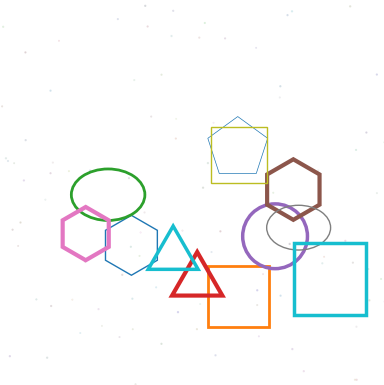[{"shape": "hexagon", "thickness": 1, "radius": 0.39, "center": [0.341, 0.363]}, {"shape": "pentagon", "thickness": 0.5, "radius": 0.41, "center": [0.618, 0.615]}, {"shape": "square", "thickness": 2, "radius": 0.4, "center": [0.619, 0.23]}, {"shape": "oval", "thickness": 2, "radius": 0.48, "center": [0.281, 0.494]}, {"shape": "triangle", "thickness": 3, "radius": 0.38, "center": [0.512, 0.27]}, {"shape": "circle", "thickness": 2.5, "radius": 0.42, "center": [0.714, 0.386]}, {"shape": "hexagon", "thickness": 3, "radius": 0.39, "center": [0.762, 0.508]}, {"shape": "hexagon", "thickness": 3, "radius": 0.35, "center": [0.223, 0.393]}, {"shape": "oval", "thickness": 1, "radius": 0.42, "center": [0.776, 0.409]}, {"shape": "square", "thickness": 1, "radius": 0.36, "center": [0.621, 0.598]}, {"shape": "square", "thickness": 2.5, "radius": 0.47, "center": [0.857, 0.275]}, {"shape": "triangle", "thickness": 2.5, "radius": 0.37, "center": [0.45, 0.338]}]